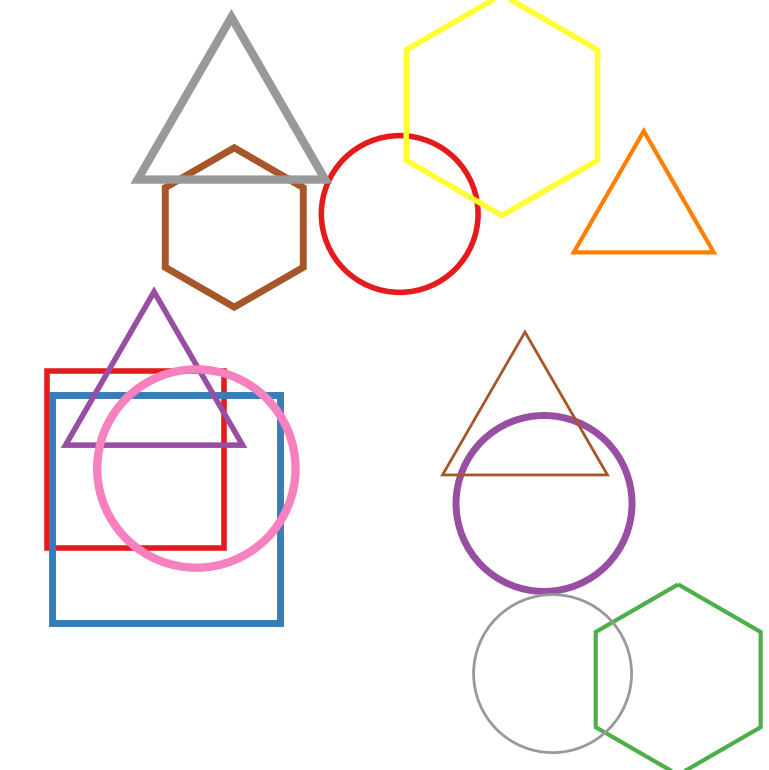[{"shape": "square", "thickness": 2, "radius": 0.57, "center": [0.175, 0.403]}, {"shape": "circle", "thickness": 2, "radius": 0.51, "center": [0.519, 0.722]}, {"shape": "square", "thickness": 2.5, "radius": 0.74, "center": [0.216, 0.339]}, {"shape": "hexagon", "thickness": 1.5, "radius": 0.62, "center": [0.881, 0.117]}, {"shape": "triangle", "thickness": 2, "radius": 0.66, "center": [0.2, 0.488]}, {"shape": "circle", "thickness": 2.5, "radius": 0.57, "center": [0.707, 0.346]}, {"shape": "triangle", "thickness": 1.5, "radius": 0.52, "center": [0.836, 0.725]}, {"shape": "hexagon", "thickness": 2, "radius": 0.72, "center": [0.652, 0.864]}, {"shape": "triangle", "thickness": 1, "radius": 0.62, "center": [0.682, 0.445]}, {"shape": "hexagon", "thickness": 2.5, "radius": 0.52, "center": [0.304, 0.705]}, {"shape": "circle", "thickness": 3, "radius": 0.64, "center": [0.255, 0.392]}, {"shape": "triangle", "thickness": 3, "radius": 0.7, "center": [0.301, 0.837]}, {"shape": "circle", "thickness": 1, "radius": 0.51, "center": [0.718, 0.125]}]